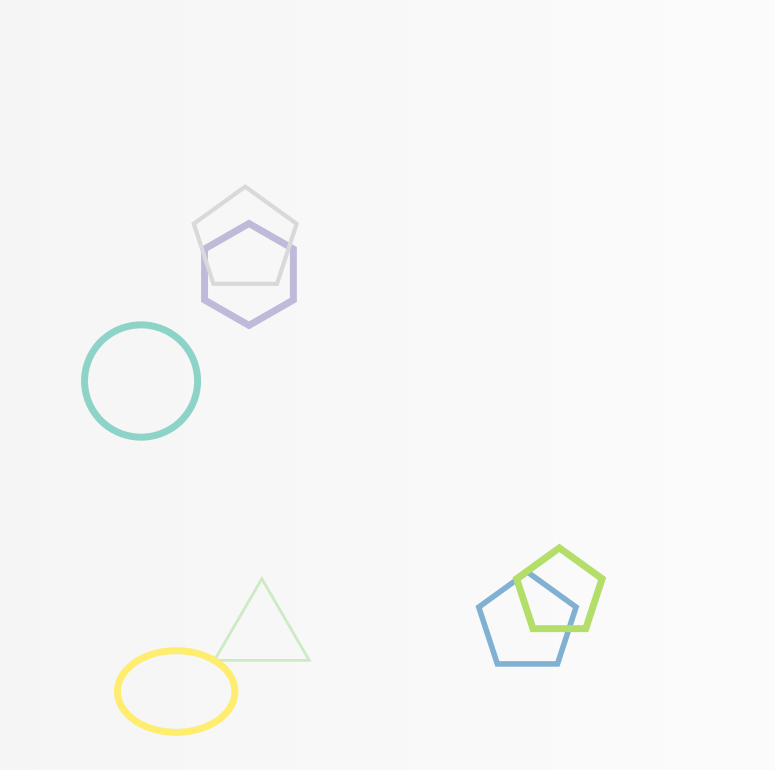[{"shape": "circle", "thickness": 2.5, "radius": 0.36, "center": [0.182, 0.505]}, {"shape": "hexagon", "thickness": 2.5, "radius": 0.33, "center": [0.321, 0.644]}, {"shape": "pentagon", "thickness": 2, "radius": 0.33, "center": [0.681, 0.191]}, {"shape": "pentagon", "thickness": 2.5, "radius": 0.29, "center": [0.722, 0.23]}, {"shape": "pentagon", "thickness": 1.5, "radius": 0.35, "center": [0.316, 0.688]}, {"shape": "triangle", "thickness": 1, "radius": 0.35, "center": [0.338, 0.178]}, {"shape": "oval", "thickness": 2.5, "radius": 0.38, "center": [0.227, 0.102]}]